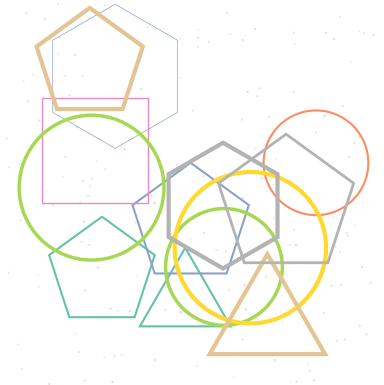[{"shape": "pentagon", "thickness": 1.5, "radius": 0.72, "center": [0.265, 0.293]}, {"shape": "triangle", "thickness": 1.5, "radius": 0.68, "center": [0.481, 0.22]}, {"shape": "circle", "thickness": 1.5, "radius": 0.68, "center": [0.821, 0.577]}, {"shape": "hexagon", "thickness": 0.5, "radius": 0.94, "center": [0.299, 0.802]}, {"shape": "pentagon", "thickness": 1.5, "radius": 0.79, "center": [0.495, 0.418]}, {"shape": "square", "thickness": 1, "radius": 0.68, "center": [0.247, 0.61]}, {"shape": "circle", "thickness": 2.5, "radius": 0.94, "center": [0.238, 0.513]}, {"shape": "circle", "thickness": 2.5, "radius": 0.76, "center": [0.582, 0.307]}, {"shape": "circle", "thickness": 3, "radius": 0.98, "center": [0.65, 0.357]}, {"shape": "triangle", "thickness": 3, "radius": 0.87, "center": [0.695, 0.167]}, {"shape": "pentagon", "thickness": 3, "radius": 0.73, "center": [0.233, 0.834]}, {"shape": "pentagon", "thickness": 2, "radius": 0.92, "center": [0.743, 0.467]}, {"shape": "hexagon", "thickness": 3, "radius": 0.82, "center": [0.579, 0.466]}]